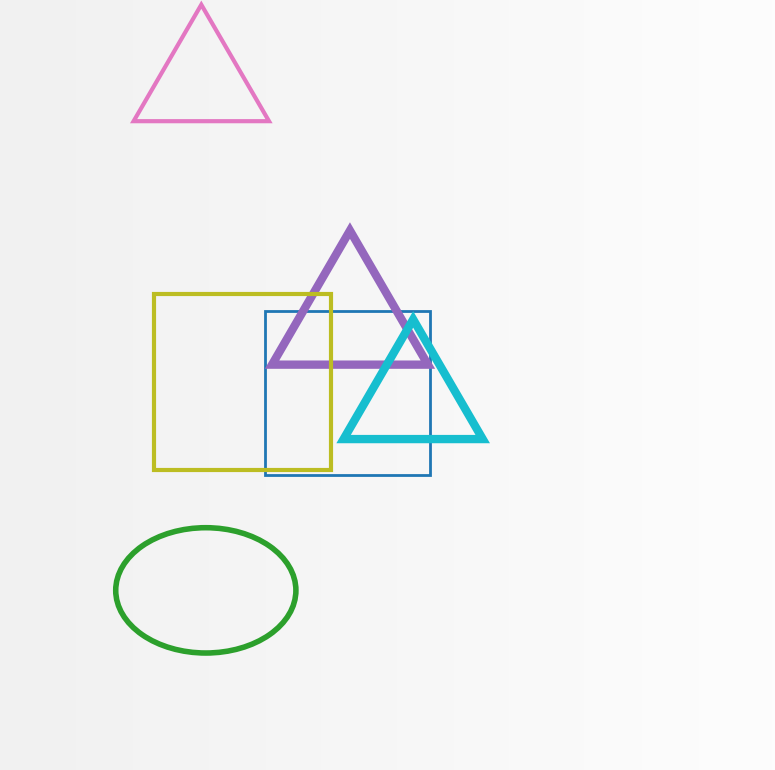[{"shape": "square", "thickness": 1, "radius": 0.53, "center": [0.448, 0.49]}, {"shape": "oval", "thickness": 2, "radius": 0.58, "center": [0.266, 0.233]}, {"shape": "triangle", "thickness": 3, "radius": 0.58, "center": [0.452, 0.584]}, {"shape": "triangle", "thickness": 1.5, "radius": 0.5, "center": [0.26, 0.893]}, {"shape": "square", "thickness": 1.5, "radius": 0.57, "center": [0.313, 0.504]}, {"shape": "triangle", "thickness": 3, "radius": 0.52, "center": [0.533, 0.482]}]